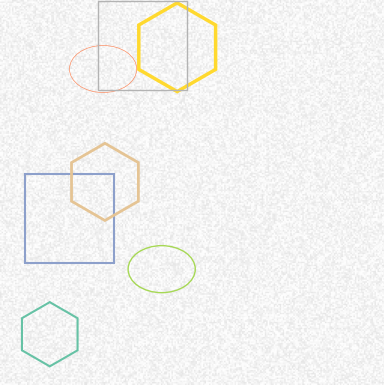[{"shape": "hexagon", "thickness": 1.5, "radius": 0.42, "center": [0.129, 0.132]}, {"shape": "oval", "thickness": 0.5, "radius": 0.44, "center": [0.268, 0.821]}, {"shape": "square", "thickness": 1.5, "radius": 0.58, "center": [0.181, 0.433]}, {"shape": "oval", "thickness": 1, "radius": 0.44, "center": [0.42, 0.301]}, {"shape": "hexagon", "thickness": 2.5, "radius": 0.58, "center": [0.46, 0.877]}, {"shape": "hexagon", "thickness": 2, "radius": 0.5, "center": [0.273, 0.528]}, {"shape": "square", "thickness": 1, "radius": 0.58, "center": [0.37, 0.883]}]